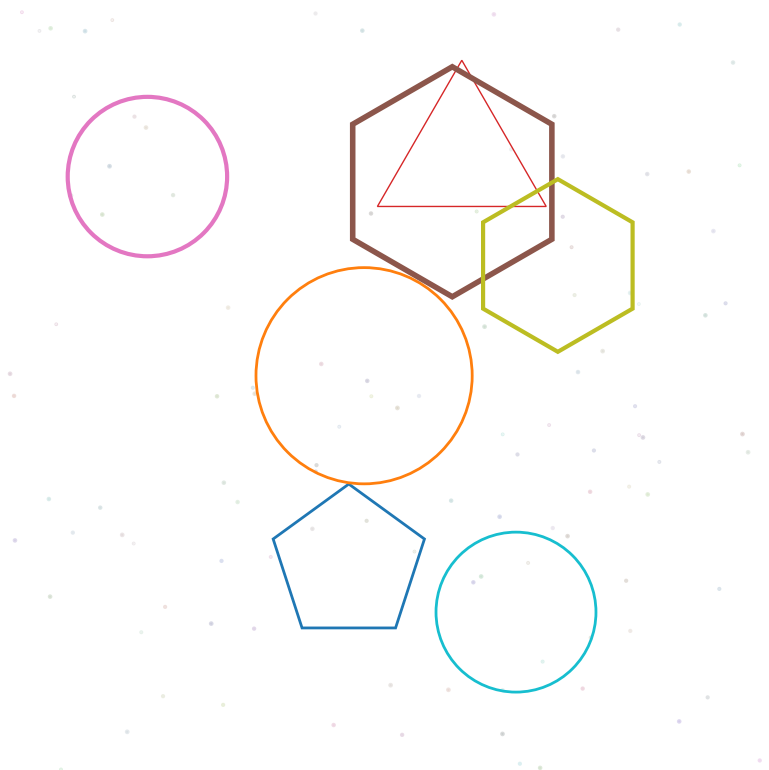[{"shape": "pentagon", "thickness": 1, "radius": 0.52, "center": [0.453, 0.268]}, {"shape": "circle", "thickness": 1, "radius": 0.7, "center": [0.473, 0.512]}, {"shape": "triangle", "thickness": 0.5, "radius": 0.63, "center": [0.6, 0.795]}, {"shape": "hexagon", "thickness": 2, "radius": 0.75, "center": [0.587, 0.764]}, {"shape": "circle", "thickness": 1.5, "radius": 0.52, "center": [0.191, 0.771]}, {"shape": "hexagon", "thickness": 1.5, "radius": 0.56, "center": [0.724, 0.655]}, {"shape": "circle", "thickness": 1, "radius": 0.52, "center": [0.67, 0.205]}]